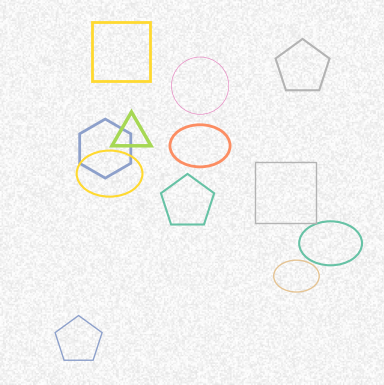[{"shape": "pentagon", "thickness": 1.5, "radius": 0.36, "center": [0.487, 0.476]}, {"shape": "oval", "thickness": 1.5, "radius": 0.41, "center": [0.859, 0.368]}, {"shape": "oval", "thickness": 2, "radius": 0.39, "center": [0.52, 0.621]}, {"shape": "pentagon", "thickness": 1, "radius": 0.32, "center": [0.204, 0.116]}, {"shape": "hexagon", "thickness": 2, "radius": 0.38, "center": [0.273, 0.614]}, {"shape": "circle", "thickness": 0.5, "radius": 0.37, "center": [0.52, 0.777]}, {"shape": "triangle", "thickness": 2.5, "radius": 0.29, "center": [0.342, 0.651]}, {"shape": "oval", "thickness": 1.5, "radius": 0.43, "center": [0.285, 0.549]}, {"shape": "square", "thickness": 2, "radius": 0.38, "center": [0.314, 0.867]}, {"shape": "oval", "thickness": 1, "radius": 0.3, "center": [0.77, 0.283]}, {"shape": "square", "thickness": 1, "radius": 0.4, "center": [0.742, 0.501]}, {"shape": "pentagon", "thickness": 1.5, "radius": 0.37, "center": [0.786, 0.825]}]